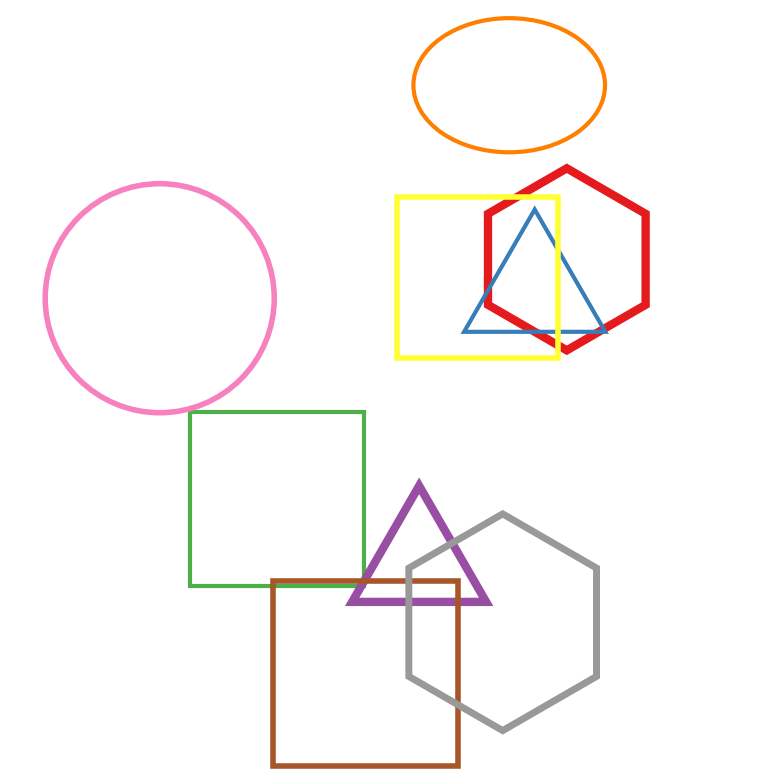[{"shape": "hexagon", "thickness": 3, "radius": 0.59, "center": [0.736, 0.663]}, {"shape": "triangle", "thickness": 1.5, "radius": 0.53, "center": [0.694, 0.622]}, {"shape": "square", "thickness": 1.5, "radius": 0.57, "center": [0.359, 0.352]}, {"shape": "triangle", "thickness": 3, "radius": 0.5, "center": [0.544, 0.269]}, {"shape": "oval", "thickness": 1.5, "radius": 0.62, "center": [0.661, 0.889]}, {"shape": "square", "thickness": 2, "radius": 0.52, "center": [0.62, 0.64]}, {"shape": "square", "thickness": 2, "radius": 0.6, "center": [0.475, 0.125]}, {"shape": "circle", "thickness": 2, "radius": 0.74, "center": [0.207, 0.613]}, {"shape": "hexagon", "thickness": 2.5, "radius": 0.7, "center": [0.653, 0.192]}]